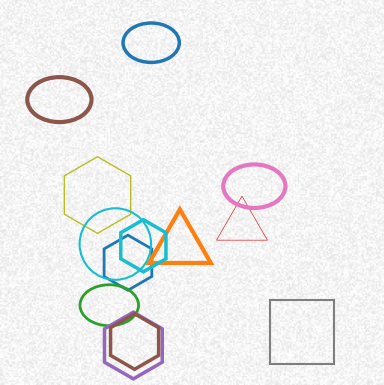[{"shape": "oval", "thickness": 2.5, "radius": 0.37, "center": [0.393, 0.889]}, {"shape": "hexagon", "thickness": 2, "radius": 0.36, "center": [0.332, 0.318]}, {"shape": "triangle", "thickness": 3, "radius": 0.46, "center": [0.467, 0.363]}, {"shape": "oval", "thickness": 2, "radius": 0.38, "center": [0.284, 0.207]}, {"shape": "triangle", "thickness": 0.5, "radius": 0.38, "center": [0.629, 0.414]}, {"shape": "hexagon", "thickness": 2.5, "radius": 0.43, "center": [0.346, 0.103]}, {"shape": "oval", "thickness": 3, "radius": 0.42, "center": [0.154, 0.741]}, {"shape": "hexagon", "thickness": 2.5, "radius": 0.36, "center": [0.35, 0.113]}, {"shape": "oval", "thickness": 3, "radius": 0.4, "center": [0.661, 0.516]}, {"shape": "square", "thickness": 1.5, "radius": 0.42, "center": [0.784, 0.138]}, {"shape": "hexagon", "thickness": 1, "radius": 0.5, "center": [0.253, 0.493]}, {"shape": "hexagon", "thickness": 2.5, "radius": 0.34, "center": [0.372, 0.362]}, {"shape": "circle", "thickness": 1.5, "radius": 0.46, "center": [0.3, 0.366]}]